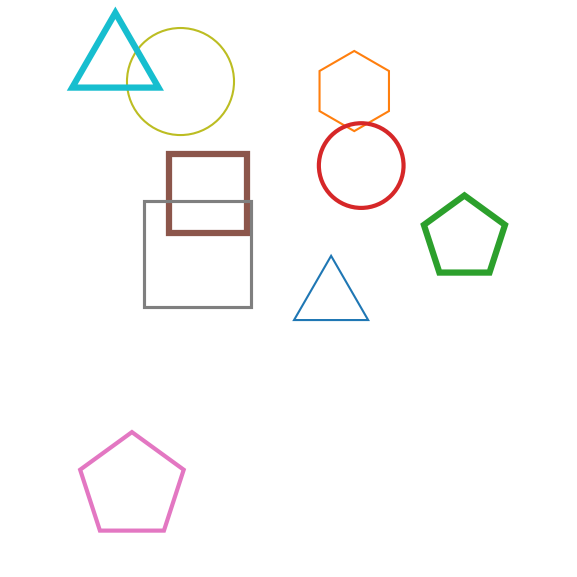[{"shape": "triangle", "thickness": 1, "radius": 0.37, "center": [0.573, 0.482]}, {"shape": "hexagon", "thickness": 1, "radius": 0.35, "center": [0.613, 0.841]}, {"shape": "pentagon", "thickness": 3, "radius": 0.37, "center": [0.804, 0.587]}, {"shape": "circle", "thickness": 2, "radius": 0.37, "center": [0.625, 0.712]}, {"shape": "square", "thickness": 3, "radius": 0.34, "center": [0.36, 0.664]}, {"shape": "pentagon", "thickness": 2, "radius": 0.47, "center": [0.228, 0.157]}, {"shape": "square", "thickness": 1.5, "radius": 0.46, "center": [0.342, 0.56]}, {"shape": "circle", "thickness": 1, "radius": 0.46, "center": [0.313, 0.858]}, {"shape": "triangle", "thickness": 3, "radius": 0.43, "center": [0.2, 0.891]}]